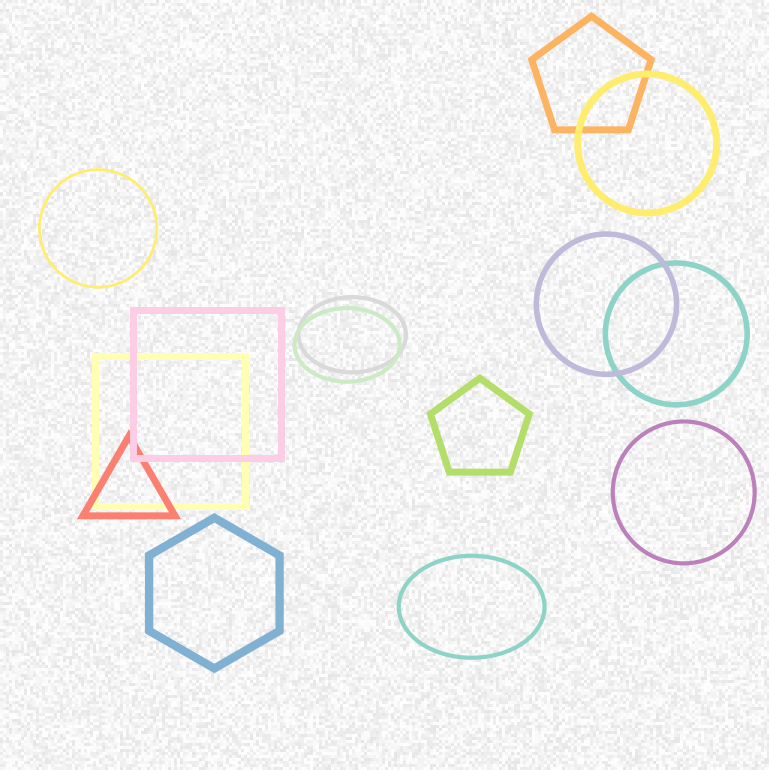[{"shape": "oval", "thickness": 1.5, "radius": 0.47, "center": [0.613, 0.212]}, {"shape": "circle", "thickness": 2, "radius": 0.46, "center": [0.878, 0.566]}, {"shape": "square", "thickness": 2.5, "radius": 0.49, "center": [0.221, 0.44]}, {"shape": "circle", "thickness": 2, "radius": 0.46, "center": [0.788, 0.605]}, {"shape": "triangle", "thickness": 2.5, "radius": 0.35, "center": [0.167, 0.365]}, {"shape": "hexagon", "thickness": 3, "radius": 0.49, "center": [0.278, 0.23]}, {"shape": "pentagon", "thickness": 2.5, "radius": 0.41, "center": [0.768, 0.897]}, {"shape": "pentagon", "thickness": 2.5, "radius": 0.34, "center": [0.623, 0.441]}, {"shape": "square", "thickness": 2.5, "radius": 0.48, "center": [0.269, 0.502]}, {"shape": "oval", "thickness": 1.5, "radius": 0.35, "center": [0.457, 0.565]}, {"shape": "circle", "thickness": 1.5, "radius": 0.46, "center": [0.888, 0.36]}, {"shape": "oval", "thickness": 1.5, "radius": 0.34, "center": [0.451, 0.552]}, {"shape": "circle", "thickness": 1, "radius": 0.38, "center": [0.127, 0.703]}, {"shape": "circle", "thickness": 2.5, "radius": 0.45, "center": [0.841, 0.814]}]